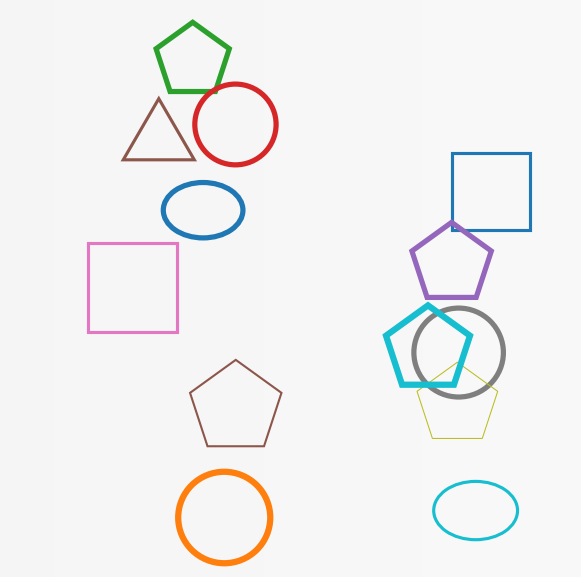[{"shape": "oval", "thickness": 2.5, "radius": 0.34, "center": [0.349, 0.635]}, {"shape": "square", "thickness": 1.5, "radius": 0.34, "center": [0.845, 0.668]}, {"shape": "circle", "thickness": 3, "radius": 0.4, "center": [0.386, 0.103]}, {"shape": "pentagon", "thickness": 2.5, "radius": 0.33, "center": [0.332, 0.894]}, {"shape": "circle", "thickness": 2.5, "radius": 0.35, "center": [0.405, 0.784]}, {"shape": "pentagon", "thickness": 2.5, "radius": 0.36, "center": [0.777, 0.542]}, {"shape": "triangle", "thickness": 1.5, "radius": 0.35, "center": [0.273, 0.758]}, {"shape": "pentagon", "thickness": 1, "radius": 0.41, "center": [0.406, 0.293]}, {"shape": "square", "thickness": 1.5, "radius": 0.38, "center": [0.228, 0.501]}, {"shape": "circle", "thickness": 2.5, "radius": 0.38, "center": [0.789, 0.389]}, {"shape": "pentagon", "thickness": 0.5, "radius": 0.36, "center": [0.787, 0.299]}, {"shape": "oval", "thickness": 1.5, "radius": 0.36, "center": [0.818, 0.115]}, {"shape": "pentagon", "thickness": 3, "radius": 0.38, "center": [0.736, 0.394]}]